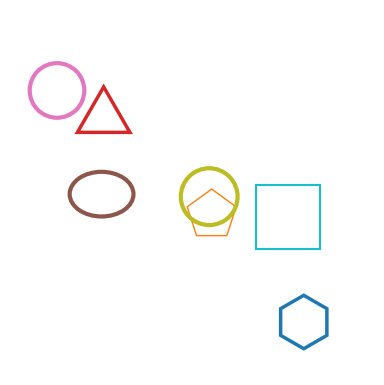[{"shape": "hexagon", "thickness": 2.5, "radius": 0.35, "center": [0.789, 0.164]}, {"shape": "pentagon", "thickness": 1, "radius": 0.33, "center": [0.55, 0.442]}, {"shape": "triangle", "thickness": 2.5, "radius": 0.39, "center": [0.269, 0.696]}, {"shape": "oval", "thickness": 3, "radius": 0.41, "center": [0.264, 0.496]}, {"shape": "circle", "thickness": 3, "radius": 0.35, "center": [0.148, 0.765]}, {"shape": "circle", "thickness": 3, "radius": 0.37, "center": [0.543, 0.489]}, {"shape": "square", "thickness": 1.5, "radius": 0.42, "center": [0.747, 0.436]}]